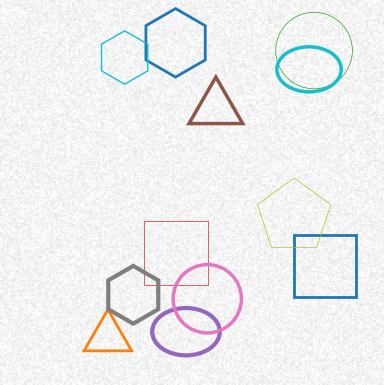[{"shape": "hexagon", "thickness": 2, "radius": 0.44, "center": [0.456, 0.889]}, {"shape": "square", "thickness": 2, "radius": 0.4, "center": [0.844, 0.309]}, {"shape": "triangle", "thickness": 2, "radius": 0.36, "center": [0.28, 0.124]}, {"shape": "circle", "thickness": 0.5, "radius": 0.5, "center": [0.816, 0.869]}, {"shape": "square", "thickness": 0.5, "radius": 0.42, "center": [0.457, 0.343]}, {"shape": "oval", "thickness": 3, "radius": 0.44, "center": [0.483, 0.138]}, {"shape": "triangle", "thickness": 2.5, "radius": 0.4, "center": [0.561, 0.719]}, {"shape": "circle", "thickness": 2.5, "radius": 0.44, "center": [0.538, 0.224]}, {"shape": "hexagon", "thickness": 3, "radius": 0.37, "center": [0.346, 0.234]}, {"shape": "pentagon", "thickness": 0.5, "radius": 0.5, "center": [0.764, 0.438]}, {"shape": "hexagon", "thickness": 1, "radius": 0.35, "center": [0.324, 0.851]}, {"shape": "oval", "thickness": 2.5, "radius": 0.42, "center": [0.803, 0.82]}]